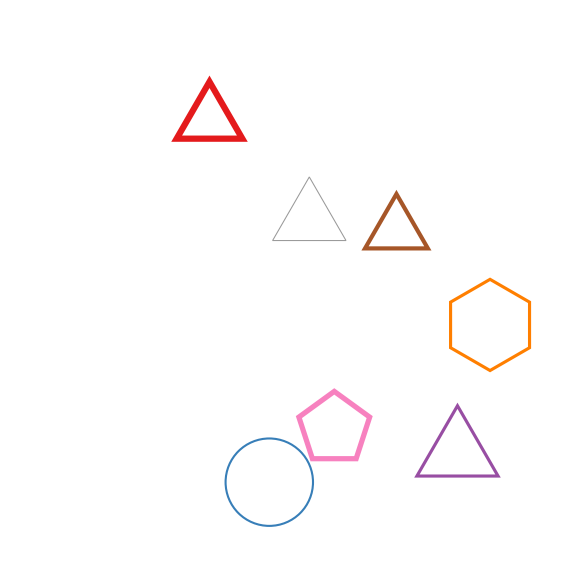[{"shape": "triangle", "thickness": 3, "radius": 0.33, "center": [0.363, 0.792]}, {"shape": "circle", "thickness": 1, "radius": 0.38, "center": [0.466, 0.164]}, {"shape": "triangle", "thickness": 1.5, "radius": 0.41, "center": [0.792, 0.215]}, {"shape": "hexagon", "thickness": 1.5, "radius": 0.39, "center": [0.849, 0.436]}, {"shape": "triangle", "thickness": 2, "radius": 0.31, "center": [0.686, 0.6]}, {"shape": "pentagon", "thickness": 2.5, "radius": 0.32, "center": [0.579, 0.257]}, {"shape": "triangle", "thickness": 0.5, "radius": 0.37, "center": [0.536, 0.619]}]